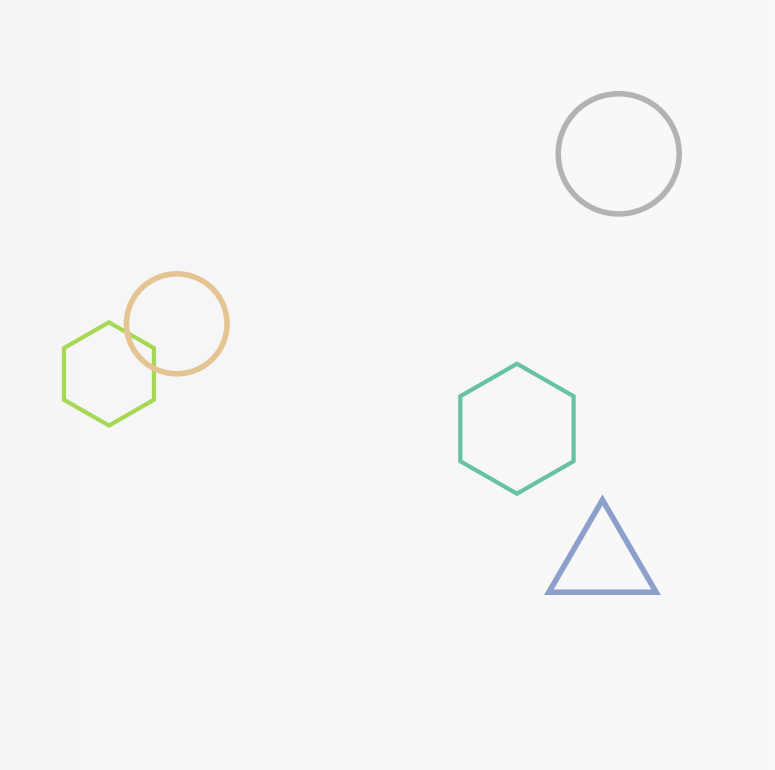[{"shape": "hexagon", "thickness": 1.5, "radius": 0.42, "center": [0.667, 0.443]}, {"shape": "triangle", "thickness": 2, "radius": 0.4, "center": [0.777, 0.271]}, {"shape": "hexagon", "thickness": 1.5, "radius": 0.34, "center": [0.141, 0.514]}, {"shape": "circle", "thickness": 2, "radius": 0.32, "center": [0.228, 0.579]}, {"shape": "circle", "thickness": 2, "radius": 0.39, "center": [0.798, 0.8]}]